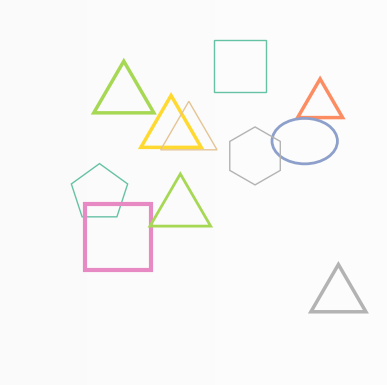[{"shape": "square", "thickness": 1, "radius": 0.34, "center": [0.62, 0.829]}, {"shape": "pentagon", "thickness": 1, "radius": 0.38, "center": [0.257, 0.499]}, {"shape": "triangle", "thickness": 2.5, "radius": 0.34, "center": [0.826, 0.728]}, {"shape": "oval", "thickness": 2, "radius": 0.42, "center": [0.786, 0.634]}, {"shape": "square", "thickness": 3, "radius": 0.43, "center": [0.305, 0.384]}, {"shape": "triangle", "thickness": 2, "radius": 0.45, "center": [0.465, 0.458]}, {"shape": "triangle", "thickness": 2.5, "radius": 0.45, "center": [0.319, 0.752]}, {"shape": "triangle", "thickness": 2.5, "radius": 0.45, "center": [0.441, 0.662]}, {"shape": "triangle", "thickness": 1, "radius": 0.42, "center": [0.487, 0.653]}, {"shape": "triangle", "thickness": 2.5, "radius": 0.41, "center": [0.873, 0.231]}, {"shape": "hexagon", "thickness": 1, "radius": 0.38, "center": [0.658, 0.595]}]